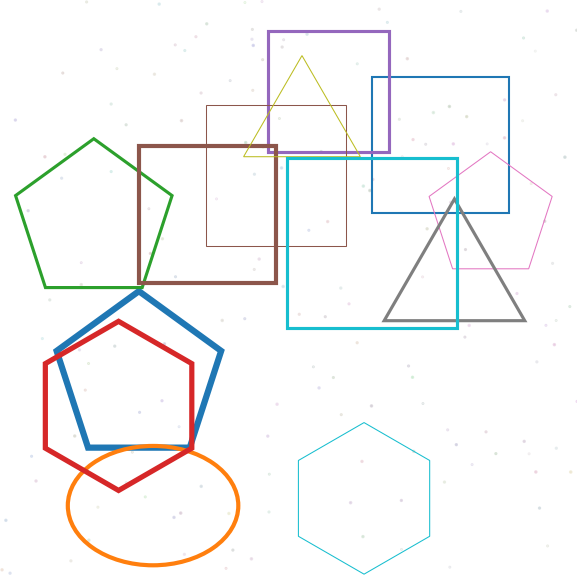[{"shape": "pentagon", "thickness": 3, "radius": 0.75, "center": [0.241, 0.345]}, {"shape": "square", "thickness": 1, "radius": 0.59, "center": [0.763, 0.748]}, {"shape": "oval", "thickness": 2, "radius": 0.74, "center": [0.265, 0.124]}, {"shape": "pentagon", "thickness": 1.5, "radius": 0.71, "center": [0.162, 0.616]}, {"shape": "hexagon", "thickness": 2.5, "radius": 0.73, "center": [0.205, 0.296]}, {"shape": "square", "thickness": 1.5, "radius": 0.52, "center": [0.569, 0.841]}, {"shape": "square", "thickness": 0.5, "radius": 0.61, "center": [0.478, 0.696]}, {"shape": "square", "thickness": 2, "radius": 0.6, "center": [0.359, 0.628]}, {"shape": "pentagon", "thickness": 0.5, "radius": 0.56, "center": [0.85, 0.624]}, {"shape": "triangle", "thickness": 1.5, "radius": 0.7, "center": [0.787, 0.514]}, {"shape": "triangle", "thickness": 0.5, "radius": 0.58, "center": [0.523, 0.786]}, {"shape": "square", "thickness": 1.5, "radius": 0.74, "center": [0.644, 0.579]}, {"shape": "hexagon", "thickness": 0.5, "radius": 0.66, "center": [0.63, 0.136]}]